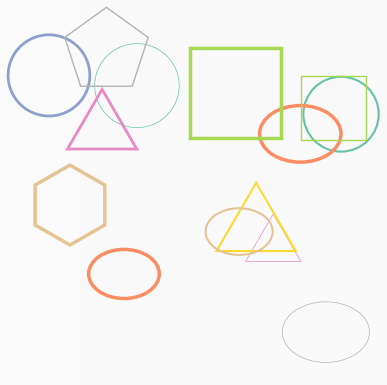[{"shape": "circle", "thickness": 0.5, "radius": 0.55, "center": [0.353, 0.778]}, {"shape": "circle", "thickness": 1.5, "radius": 0.49, "center": [0.88, 0.703]}, {"shape": "oval", "thickness": 2.5, "radius": 0.52, "center": [0.775, 0.652]}, {"shape": "oval", "thickness": 2.5, "radius": 0.46, "center": [0.32, 0.288]}, {"shape": "circle", "thickness": 2, "radius": 0.53, "center": [0.126, 0.804]}, {"shape": "triangle", "thickness": 2, "radius": 0.52, "center": [0.264, 0.665]}, {"shape": "triangle", "thickness": 0.5, "radius": 0.41, "center": [0.705, 0.362]}, {"shape": "square", "thickness": 2.5, "radius": 0.58, "center": [0.608, 0.759]}, {"shape": "square", "thickness": 1, "radius": 0.42, "center": [0.86, 0.72]}, {"shape": "triangle", "thickness": 1.5, "radius": 0.59, "center": [0.661, 0.407]}, {"shape": "oval", "thickness": 1.5, "radius": 0.43, "center": [0.617, 0.398]}, {"shape": "hexagon", "thickness": 2.5, "radius": 0.52, "center": [0.181, 0.467]}, {"shape": "pentagon", "thickness": 1, "radius": 0.57, "center": [0.275, 0.868]}, {"shape": "oval", "thickness": 0.5, "radius": 0.56, "center": [0.841, 0.137]}]